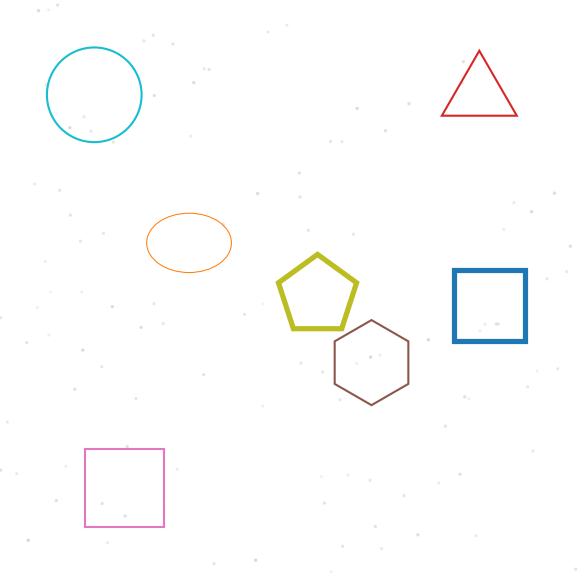[{"shape": "square", "thickness": 2.5, "radius": 0.31, "center": [0.848, 0.471]}, {"shape": "oval", "thickness": 0.5, "radius": 0.37, "center": [0.327, 0.579]}, {"shape": "triangle", "thickness": 1, "radius": 0.37, "center": [0.83, 0.836]}, {"shape": "hexagon", "thickness": 1, "radius": 0.37, "center": [0.643, 0.371]}, {"shape": "square", "thickness": 1, "radius": 0.34, "center": [0.216, 0.154]}, {"shape": "pentagon", "thickness": 2.5, "radius": 0.36, "center": [0.55, 0.487]}, {"shape": "circle", "thickness": 1, "radius": 0.41, "center": [0.163, 0.835]}]